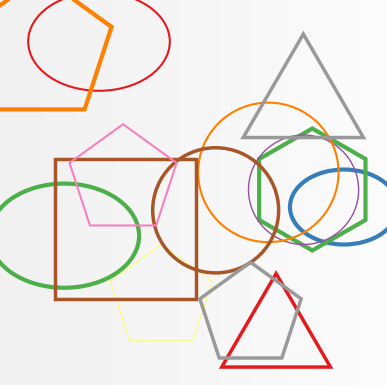[{"shape": "triangle", "thickness": 2.5, "radius": 0.81, "center": [0.713, 0.128]}, {"shape": "oval", "thickness": 1.5, "radius": 0.91, "center": [0.255, 0.892]}, {"shape": "oval", "thickness": 3, "radius": 0.7, "center": [0.887, 0.462]}, {"shape": "hexagon", "thickness": 3, "radius": 0.79, "center": [0.806, 0.508]}, {"shape": "oval", "thickness": 3, "radius": 0.97, "center": [0.166, 0.388]}, {"shape": "circle", "thickness": 1, "radius": 0.71, "center": [0.783, 0.507]}, {"shape": "circle", "thickness": 1.5, "radius": 0.91, "center": [0.692, 0.552]}, {"shape": "pentagon", "thickness": 3, "radius": 0.96, "center": [0.106, 0.871]}, {"shape": "pentagon", "thickness": 0.5, "radius": 0.69, "center": [0.416, 0.227]}, {"shape": "square", "thickness": 2.5, "radius": 0.91, "center": [0.324, 0.406]}, {"shape": "circle", "thickness": 2.5, "radius": 0.81, "center": [0.557, 0.454]}, {"shape": "pentagon", "thickness": 1.5, "radius": 0.73, "center": [0.318, 0.532]}, {"shape": "pentagon", "thickness": 2.5, "radius": 0.69, "center": [0.647, 0.181]}, {"shape": "triangle", "thickness": 2.5, "radius": 0.9, "center": [0.783, 0.732]}]